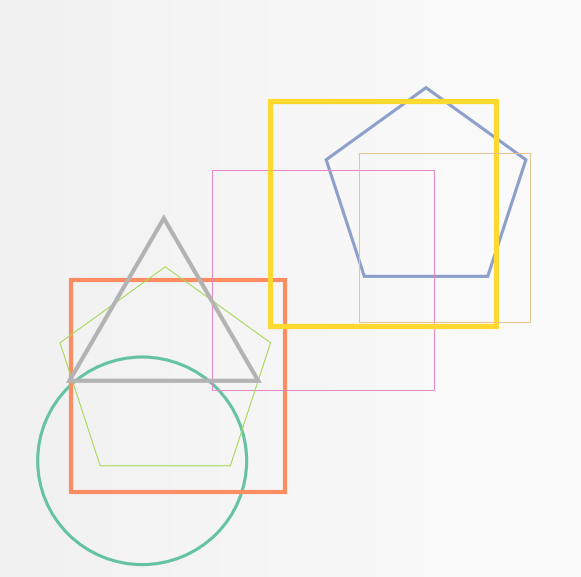[{"shape": "circle", "thickness": 1.5, "radius": 0.9, "center": [0.245, 0.201]}, {"shape": "square", "thickness": 2, "radius": 0.92, "center": [0.306, 0.331]}, {"shape": "pentagon", "thickness": 1.5, "radius": 0.9, "center": [0.733, 0.667]}, {"shape": "square", "thickness": 0.5, "radius": 0.95, "center": [0.556, 0.515]}, {"shape": "pentagon", "thickness": 0.5, "radius": 0.95, "center": [0.284, 0.347]}, {"shape": "square", "thickness": 2.5, "radius": 0.97, "center": [0.659, 0.63]}, {"shape": "square", "thickness": 0.5, "radius": 0.73, "center": [0.765, 0.588]}, {"shape": "triangle", "thickness": 2, "radius": 0.94, "center": [0.282, 0.434]}]